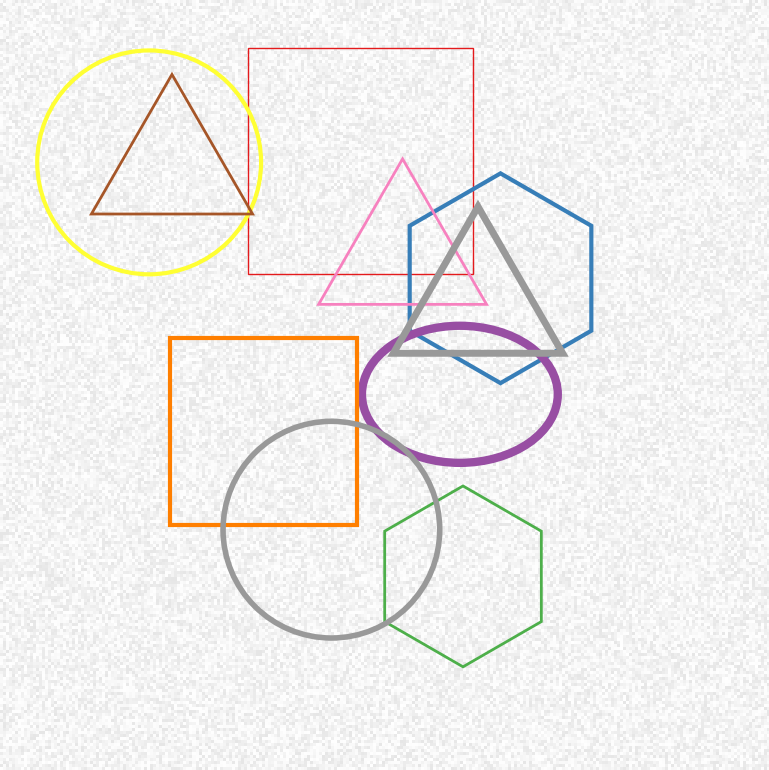[{"shape": "square", "thickness": 0.5, "radius": 0.73, "center": [0.468, 0.791]}, {"shape": "hexagon", "thickness": 1.5, "radius": 0.68, "center": [0.65, 0.639]}, {"shape": "hexagon", "thickness": 1, "radius": 0.59, "center": [0.601, 0.251]}, {"shape": "oval", "thickness": 3, "radius": 0.64, "center": [0.597, 0.488]}, {"shape": "square", "thickness": 1.5, "radius": 0.61, "center": [0.342, 0.44]}, {"shape": "circle", "thickness": 1.5, "radius": 0.73, "center": [0.194, 0.789]}, {"shape": "triangle", "thickness": 1, "radius": 0.6, "center": [0.223, 0.782]}, {"shape": "triangle", "thickness": 1, "radius": 0.63, "center": [0.523, 0.668]}, {"shape": "circle", "thickness": 2, "radius": 0.7, "center": [0.43, 0.312]}, {"shape": "triangle", "thickness": 2.5, "radius": 0.63, "center": [0.621, 0.605]}]